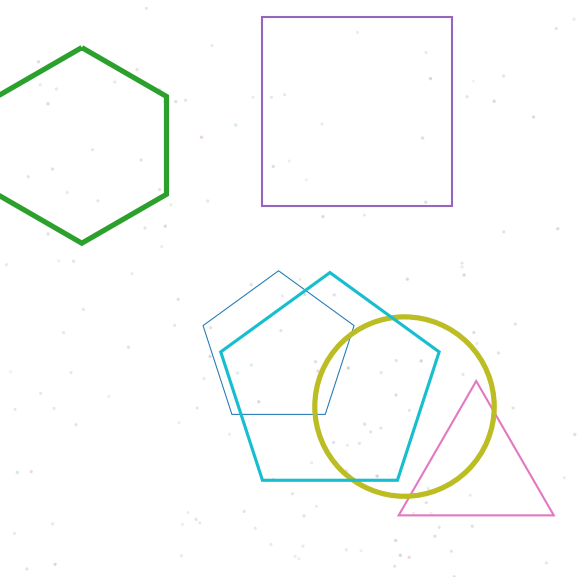[{"shape": "pentagon", "thickness": 0.5, "radius": 0.69, "center": [0.482, 0.393]}, {"shape": "hexagon", "thickness": 2.5, "radius": 0.85, "center": [0.142, 0.747]}, {"shape": "square", "thickness": 1, "radius": 0.82, "center": [0.618, 0.806]}, {"shape": "triangle", "thickness": 1, "radius": 0.78, "center": [0.825, 0.184]}, {"shape": "circle", "thickness": 2.5, "radius": 0.78, "center": [0.7, 0.295]}, {"shape": "pentagon", "thickness": 1.5, "radius": 0.99, "center": [0.571, 0.328]}]